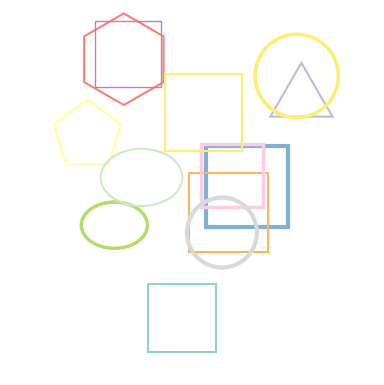[{"shape": "square", "thickness": 1.5, "radius": 0.44, "center": [0.473, 0.174]}, {"shape": "pentagon", "thickness": 2, "radius": 0.46, "center": [0.227, 0.648]}, {"shape": "triangle", "thickness": 1.5, "radius": 0.47, "center": [0.783, 0.744]}, {"shape": "hexagon", "thickness": 1.5, "radius": 0.59, "center": [0.322, 0.846]}, {"shape": "square", "thickness": 3, "radius": 0.53, "center": [0.642, 0.516]}, {"shape": "square", "thickness": 1.5, "radius": 0.51, "center": [0.594, 0.448]}, {"shape": "oval", "thickness": 2.5, "radius": 0.43, "center": [0.297, 0.415]}, {"shape": "square", "thickness": 2.5, "radius": 0.41, "center": [0.603, 0.544]}, {"shape": "circle", "thickness": 3, "radius": 0.45, "center": [0.576, 0.396]}, {"shape": "square", "thickness": 1, "radius": 0.42, "center": [0.332, 0.86]}, {"shape": "oval", "thickness": 1.5, "radius": 0.53, "center": [0.368, 0.539]}, {"shape": "circle", "thickness": 2.5, "radius": 0.54, "center": [0.771, 0.803]}, {"shape": "square", "thickness": 1.5, "radius": 0.5, "center": [0.529, 0.707]}]